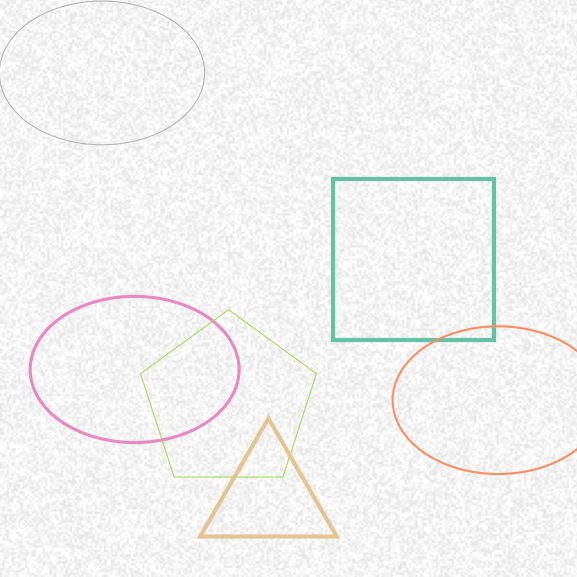[{"shape": "square", "thickness": 2, "radius": 0.7, "center": [0.716, 0.55]}, {"shape": "oval", "thickness": 1, "radius": 0.91, "center": [0.863, 0.306]}, {"shape": "oval", "thickness": 1.5, "radius": 0.9, "center": [0.233, 0.359]}, {"shape": "pentagon", "thickness": 0.5, "radius": 0.8, "center": [0.396, 0.303]}, {"shape": "triangle", "thickness": 2, "radius": 0.68, "center": [0.465, 0.138]}, {"shape": "oval", "thickness": 0.5, "radius": 0.89, "center": [0.177, 0.873]}]